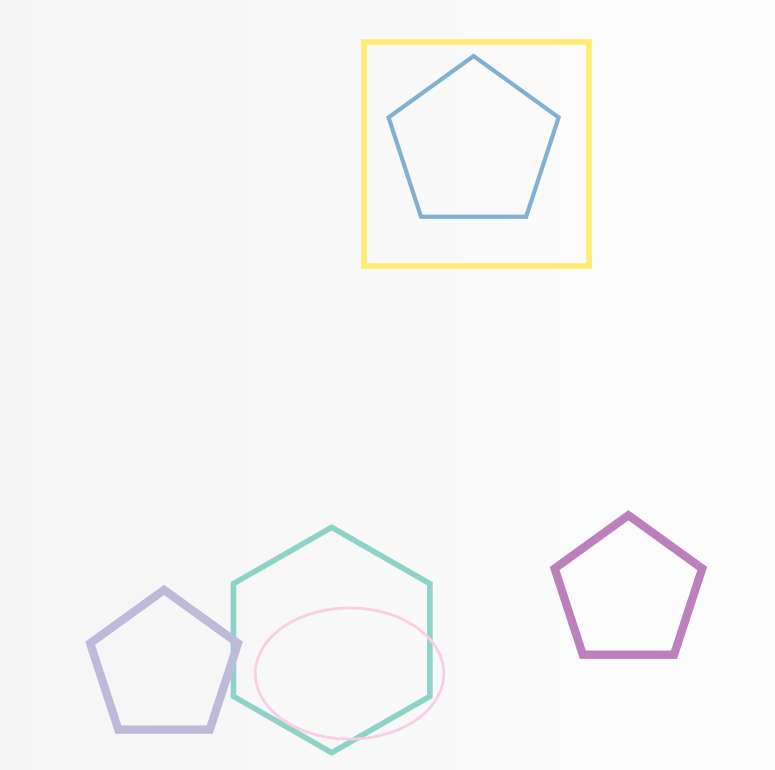[{"shape": "hexagon", "thickness": 2, "radius": 0.73, "center": [0.428, 0.169]}, {"shape": "pentagon", "thickness": 3, "radius": 0.5, "center": [0.212, 0.134]}, {"shape": "pentagon", "thickness": 1.5, "radius": 0.58, "center": [0.611, 0.812]}, {"shape": "oval", "thickness": 1, "radius": 0.61, "center": [0.451, 0.125]}, {"shape": "pentagon", "thickness": 3, "radius": 0.5, "center": [0.811, 0.231]}, {"shape": "square", "thickness": 2, "radius": 0.73, "center": [0.615, 0.8]}]